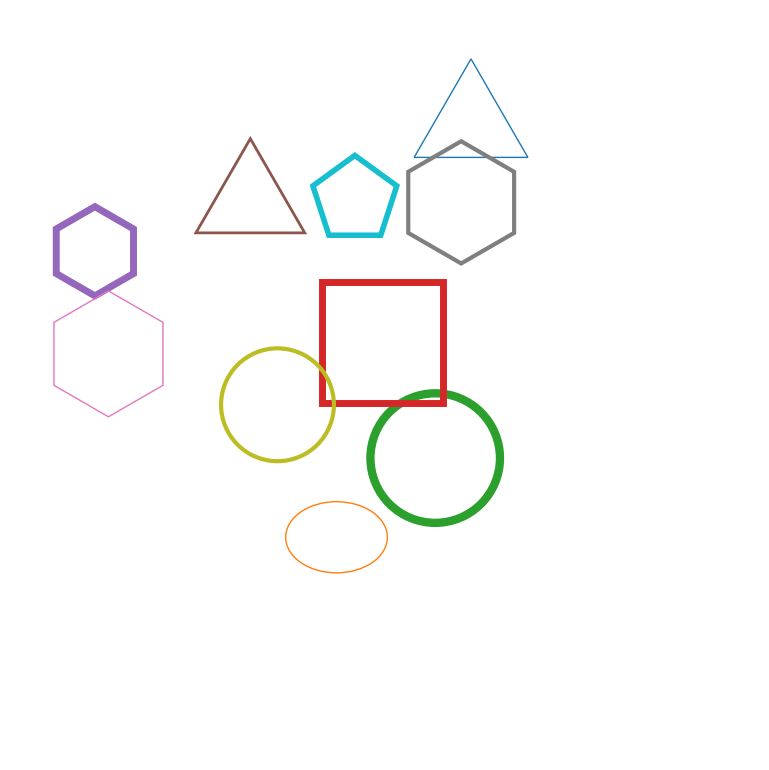[{"shape": "triangle", "thickness": 0.5, "radius": 0.43, "center": [0.612, 0.838]}, {"shape": "oval", "thickness": 0.5, "radius": 0.33, "center": [0.437, 0.302]}, {"shape": "circle", "thickness": 3, "radius": 0.42, "center": [0.565, 0.405]}, {"shape": "square", "thickness": 2.5, "radius": 0.39, "center": [0.497, 0.555]}, {"shape": "hexagon", "thickness": 2.5, "radius": 0.29, "center": [0.123, 0.674]}, {"shape": "triangle", "thickness": 1, "radius": 0.41, "center": [0.325, 0.738]}, {"shape": "hexagon", "thickness": 0.5, "radius": 0.41, "center": [0.141, 0.54]}, {"shape": "hexagon", "thickness": 1.5, "radius": 0.4, "center": [0.599, 0.737]}, {"shape": "circle", "thickness": 1.5, "radius": 0.37, "center": [0.36, 0.474]}, {"shape": "pentagon", "thickness": 2, "radius": 0.29, "center": [0.461, 0.741]}]